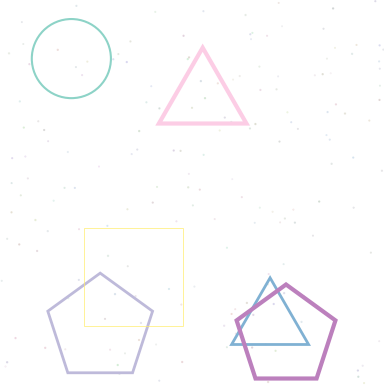[{"shape": "circle", "thickness": 1.5, "radius": 0.51, "center": [0.185, 0.848]}, {"shape": "pentagon", "thickness": 2, "radius": 0.72, "center": [0.26, 0.147]}, {"shape": "triangle", "thickness": 2, "radius": 0.58, "center": [0.702, 0.163]}, {"shape": "triangle", "thickness": 3, "radius": 0.66, "center": [0.526, 0.745]}, {"shape": "pentagon", "thickness": 3, "radius": 0.67, "center": [0.743, 0.126]}, {"shape": "square", "thickness": 0.5, "radius": 0.64, "center": [0.347, 0.281]}]